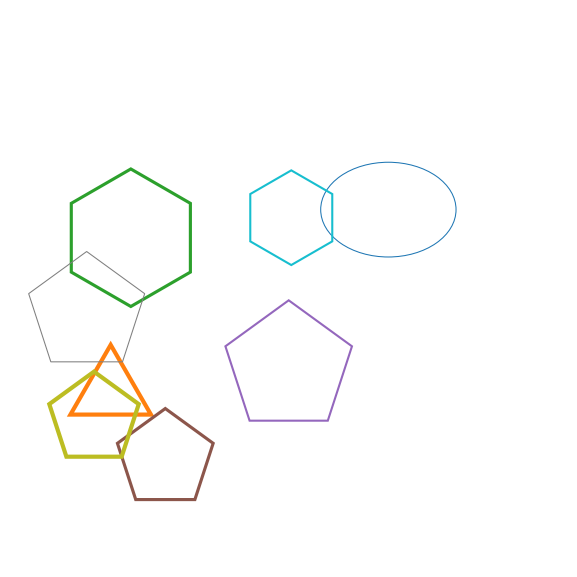[{"shape": "oval", "thickness": 0.5, "radius": 0.59, "center": [0.672, 0.636]}, {"shape": "triangle", "thickness": 2, "radius": 0.4, "center": [0.192, 0.321]}, {"shape": "hexagon", "thickness": 1.5, "radius": 0.6, "center": [0.227, 0.587]}, {"shape": "pentagon", "thickness": 1, "radius": 0.58, "center": [0.5, 0.364]}, {"shape": "pentagon", "thickness": 1.5, "radius": 0.44, "center": [0.286, 0.205]}, {"shape": "pentagon", "thickness": 0.5, "radius": 0.53, "center": [0.15, 0.458]}, {"shape": "pentagon", "thickness": 2, "radius": 0.41, "center": [0.163, 0.274]}, {"shape": "hexagon", "thickness": 1, "radius": 0.41, "center": [0.504, 0.622]}]